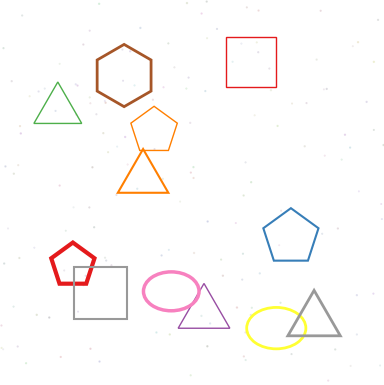[{"shape": "square", "thickness": 1, "radius": 0.32, "center": [0.652, 0.84]}, {"shape": "pentagon", "thickness": 3, "radius": 0.3, "center": [0.189, 0.311]}, {"shape": "pentagon", "thickness": 1.5, "radius": 0.38, "center": [0.756, 0.384]}, {"shape": "triangle", "thickness": 1, "radius": 0.36, "center": [0.15, 0.715]}, {"shape": "triangle", "thickness": 1, "radius": 0.39, "center": [0.53, 0.186]}, {"shape": "pentagon", "thickness": 1, "radius": 0.32, "center": [0.4, 0.66]}, {"shape": "triangle", "thickness": 1.5, "radius": 0.38, "center": [0.372, 0.537]}, {"shape": "oval", "thickness": 2, "radius": 0.38, "center": [0.718, 0.148]}, {"shape": "hexagon", "thickness": 2, "radius": 0.4, "center": [0.322, 0.804]}, {"shape": "oval", "thickness": 2.5, "radius": 0.36, "center": [0.445, 0.243]}, {"shape": "triangle", "thickness": 2, "radius": 0.39, "center": [0.816, 0.167]}, {"shape": "square", "thickness": 1.5, "radius": 0.34, "center": [0.261, 0.239]}]